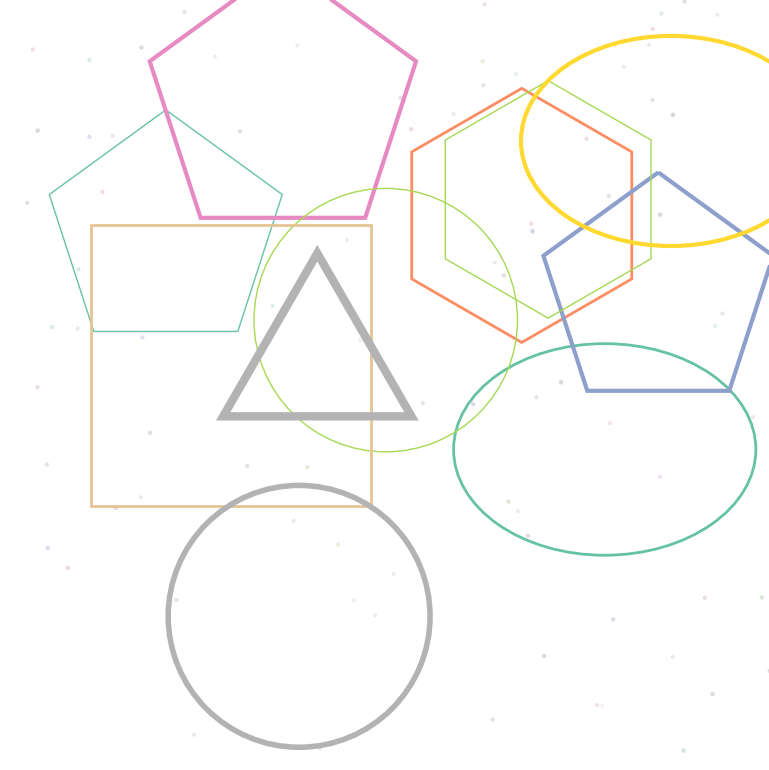[{"shape": "pentagon", "thickness": 0.5, "radius": 0.8, "center": [0.215, 0.698]}, {"shape": "oval", "thickness": 1, "radius": 0.98, "center": [0.785, 0.416]}, {"shape": "hexagon", "thickness": 1, "radius": 0.82, "center": [0.678, 0.72]}, {"shape": "pentagon", "thickness": 1.5, "radius": 0.78, "center": [0.855, 0.619]}, {"shape": "pentagon", "thickness": 1.5, "radius": 0.91, "center": [0.367, 0.864]}, {"shape": "hexagon", "thickness": 0.5, "radius": 0.77, "center": [0.712, 0.741]}, {"shape": "circle", "thickness": 0.5, "radius": 0.86, "center": [0.501, 0.584]}, {"shape": "oval", "thickness": 1.5, "radius": 0.97, "center": [0.872, 0.817]}, {"shape": "square", "thickness": 1, "radius": 0.91, "center": [0.3, 0.525]}, {"shape": "triangle", "thickness": 3, "radius": 0.71, "center": [0.412, 0.53]}, {"shape": "circle", "thickness": 2, "radius": 0.85, "center": [0.388, 0.2]}]